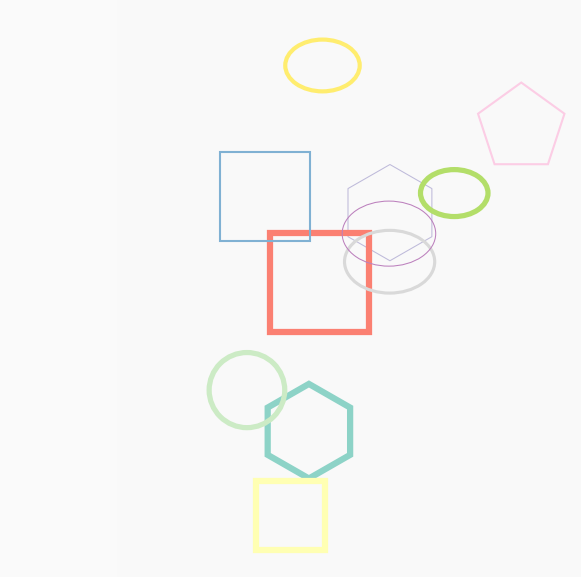[{"shape": "hexagon", "thickness": 3, "radius": 0.41, "center": [0.531, 0.252]}, {"shape": "square", "thickness": 3, "radius": 0.3, "center": [0.5, 0.107]}, {"shape": "hexagon", "thickness": 0.5, "radius": 0.42, "center": [0.671, 0.631]}, {"shape": "square", "thickness": 3, "radius": 0.43, "center": [0.55, 0.51]}, {"shape": "square", "thickness": 1, "radius": 0.39, "center": [0.456, 0.658]}, {"shape": "oval", "thickness": 2.5, "radius": 0.29, "center": [0.781, 0.665]}, {"shape": "pentagon", "thickness": 1, "radius": 0.39, "center": [0.897, 0.778]}, {"shape": "oval", "thickness": 1.5, "radius": 0.39, "center": [0.67, 0.546]}, {"shape": "oval", "thickness": 0.5, "radius": 0.4, "center": [0.669, 0.595]}, {"shape": "circle", "thickness": 2.5, "radius": 0.33, "center": [0.425, 0.324]}, {"shape": "oval", "thickness": 2, "radius": 0.32, "center": [0.555, 0.886]}]